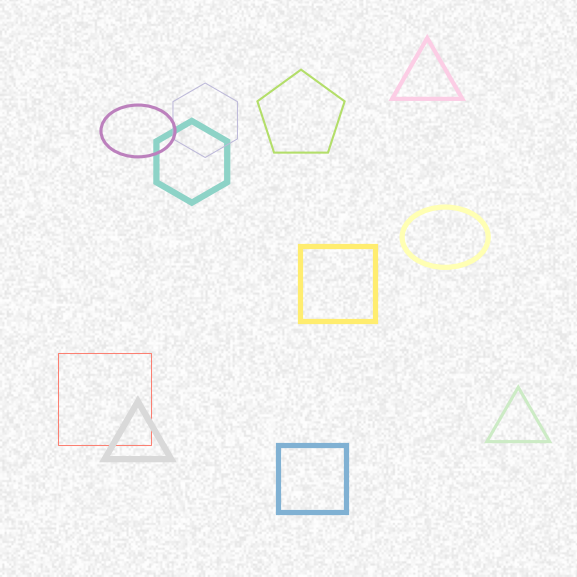[{"shape": "hexagon", "thickness": 3, "radius": 0.35, "center": [0.332, 0.719]}, {"shape": "oval", "thickness": 2.5, "radius": 0.37, "center": [0.771, 0.588]}, {"shape": "hexagon", "thickness": 0.5, "radius": 0.32, "center": [0.355, 0.791]}, {"shape": "square", "thickness": 0.5, "radius": 0.4, "center": [0.181, 0.308]}, {"shape": "square", "thickness": 2.5, "radius": 0.29, "center": [0.54, 0.171]}, {"shape": "pentagon", "thickness": 1, "radius": 0.4, "center": [0.521, 0.799]}, {"shape": "triangle", "thickness": 2, "radius": 0.35, "center": [0.74, 0.863]}, {"shape": "triangle", "thickness": 3, "radius": 0.33, "center": [0.239, 0.237]}, {"shape": "oval", "thickness": 1.5, "radius": 0.32, "center": [0.239, 0.772]}, {"shape": "triangle", "thickness": 1.5, "radius": 0.31, "center": [0.897, 0.266]}, {"shape": "square", "thickness": 2.5, "radius": 0.32, "center": [0.584, 0.508]}]